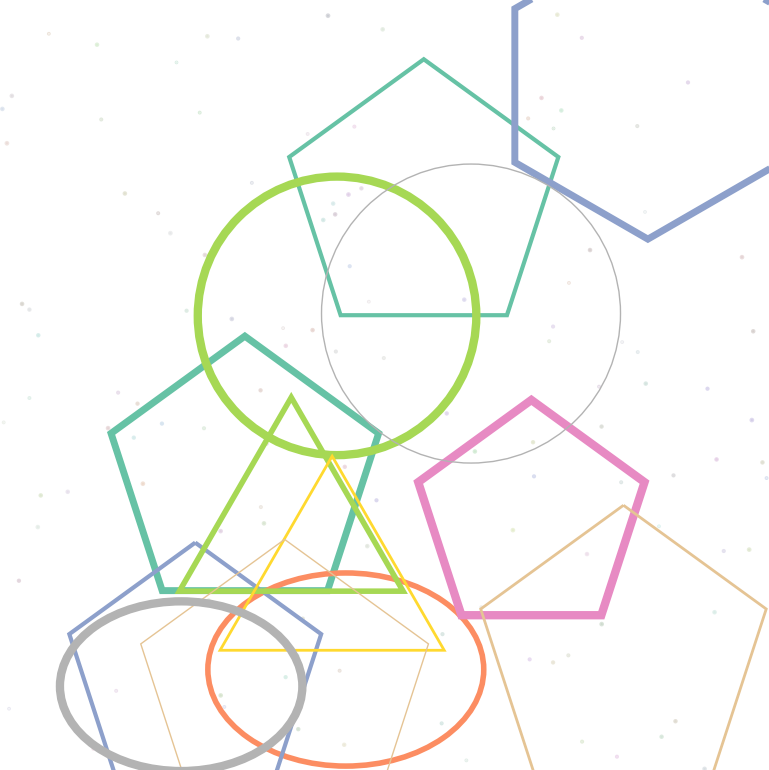[{"shape": "pentagon", "thickness": 2.5, "radius": 0.91, "center": [0.318, 0.381]}, {"shape": "pentagon", "thickness": 1.5, "radius": 0.92, "center": [0.55, 0.739]}, {"shape": "oval", "thickness": 2, "radius": 0.9, "center": [0.449, 0.13]}, {"shape": "pentagon", "thickness": 1.5, "radius": 0.86, "center": [0.254, 0.123]}, {"shape": "hexagon", "thickness": 2.5, "radius": 1.0, "center": [0.841, 0.889]}, {"shape": "pentagon", "thickness": 3, "radius": 0.77, "center": [0.69, 0.326]}, {"shape": "triangle", "thickness": 2, "radius": 0.84, "center": [0.378, 0.316]}, {"shape": "circle", "thickness": 3, "radius": 0.9, "center": [0.438, 0.59]}, {"shape": "triangle", "thickness": 1, "radius": 0.84, "center": [0.431, 0.24]}, {"shape": "pentagon", "thickness": 1, "radius": 0.97, "center": [0.81, 0.149]}, {"shape": "pentagon", "thickness": 0.5, "radius": 0.98, "center": [0.37, 0.103]}, {"shape": "oval", "thickness": 3, "radius": 0.79, "center": [0.235, 0.109]}, {"shape": "circle", "thickness": 0.5, "radius": 0.97, "center": [0.612, 0.593]}]